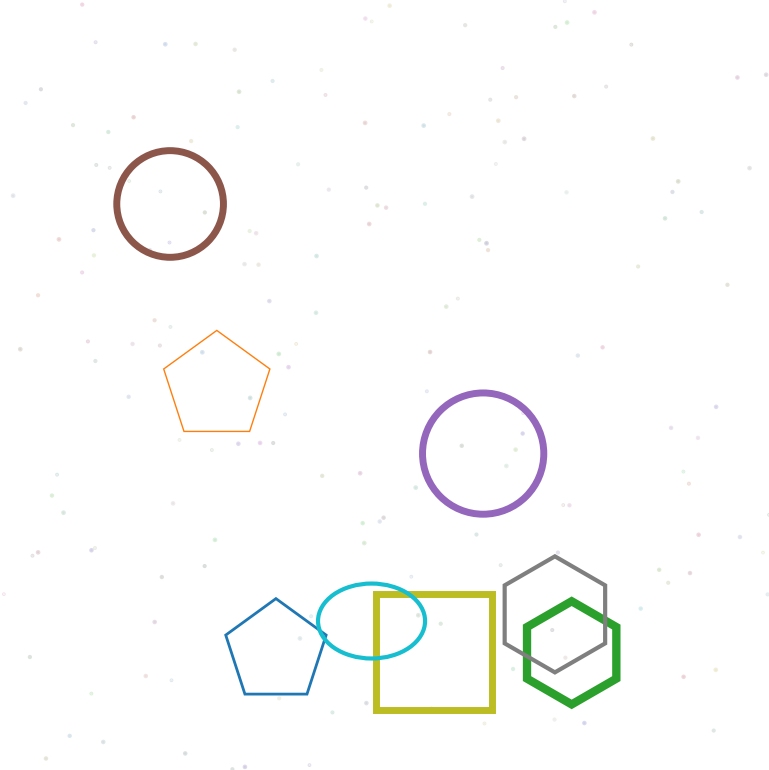[{"shape": "pentagon", "thickness": 1, "radius": 0.34, "center": [0.358, 0.154]}, {"shape": "pentagon", "thickness": 0.5, "radius": 0.36, "center": [0.282, 0.498]}, {"shape": "hexagon", "thickness": 3, "radius": 0.33, "center": [0.742, 0.152]}, {"shape": "circle", "thickness": 2.5, "radius": 0.39, "center": [0.627, 0.411]}, {"shape": "circle", "thickness": 2.5, "radius": 0.35, "center": [0.221, 0.735]}, {"shape": "hexagon", "thickness": 1.5, "radius": 0.38, "center": [0.721, 0.202]}, {"shape": "square", "thickness": 2.5, "radius": 0.38, "center": [0.564, 0.153]}, {"shape": "oval", "thickness": 1.5, "radius": 0.35, "center": [0.483, 0.193]}]